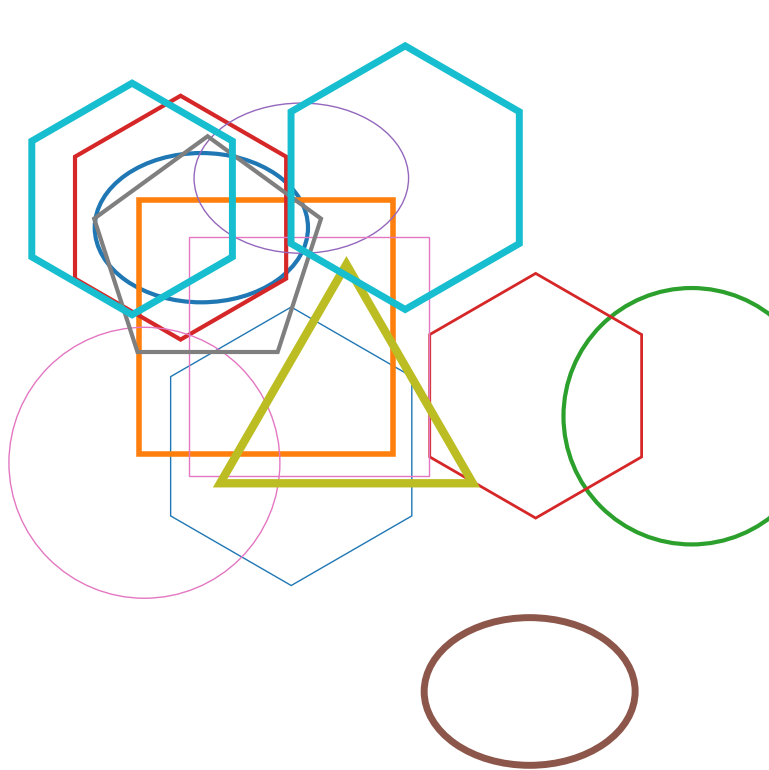[{"shape": "hexagon", "thickness": 0.5, "radius": 0.9, "center": [0.378, 0.42]}, {"shape": "oval", "thickness": 1.5, "radius": 0.69, "center": [0.262, 0.704]}, {"shape": "square", "thickness": 2, "radius": 0.82, "center": [0.345, 0.575]}, {"shape": "circle", "thickness": 1.5, "radius": 0.83, "center": [0.898, 0.459]}, {"shape": "hexagon", "thickness": 1.5, "radius": 0.79, "center": [0.235, 0.717]}, {"shape": "hexagon", "thickness": 1, "radius": 0.79, "center": [0.696, 0.486]}, {"shape": "oval", "thickness": 0.5, "radius": 0.7, "center": [0.391, 0.769]}, {"shape": "oval", "thickness": 2.5, "radius": 0.68, "center": [0.688, 0.102]}, {"shape": "square", "thickness": 0.5, "radius": 0.78, "center": [0.401, 0.537]}, {"shape": "circle", "thickness": 0.5, "radius": 0.88, "center": [0.188, 0.399]}, {"shape": "pentagon", "thickness": 1.5, "radius": 0.77, "center": [0.27, 0.668]}, {"shape": "triangle", "thickness": 3, "radius": 0.95, "center": [0.45, 0.467]}, {"shape": "hexagon", "thickness": 2.5, "radius": 0.86, "center": [0.526, 0.769]}, {"shape": "hexagon", "thickness": 2.5, "radius": 0.75, "center": [0.172, 0.742]}]